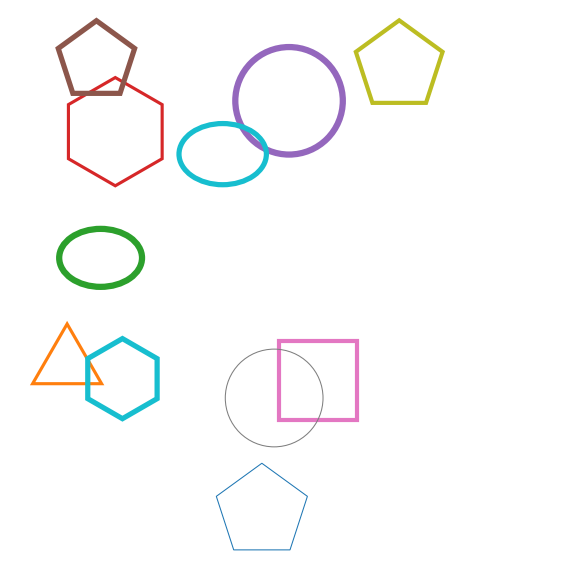[{"shape": "pentagon", "thickness": 0.5, "radius": 0.41, "center": [0.453, 0.114]}, {"shape": "triangle", "thickness": 1.5, "radius": 0.34, "center": [0.116, 0.369]}, {"shape": "oval", "thickness": 3, "radius": 0.36, "center": [0.174, 0.553]}, {"shape": "hexagon", "thickness": 1.5, "radius": 0.47, "center": [0.2, 0.771]}, {"shape": "circle", "thickness": 3, "radius": 0.47, "center": [0.501, 0.825]}, {"shape": "pentagon", "thickness": 2.5, "radius": 0.35, "center": [0.167, 0.894]}, {"shape": "square", "thickness": 2, "radius": 0.34, "center": [0.551, 0.341]}, {"shape": "circle", "thickness": 0.5, "radius": 0.42, "center": [0.475, 0.31]}, {"shape": "pentagon", "thickness": 2, "radius": 0.39, "center": [0.691, 0.885]}, {"shape": "hexagon", "thickness": 2.5, "radius": 0.35, "center": [0.212, 0.343]}, {"shape": "oval", "thickness": 2.5, "radius": 0.38, "center": [0.386, 0.732]}]